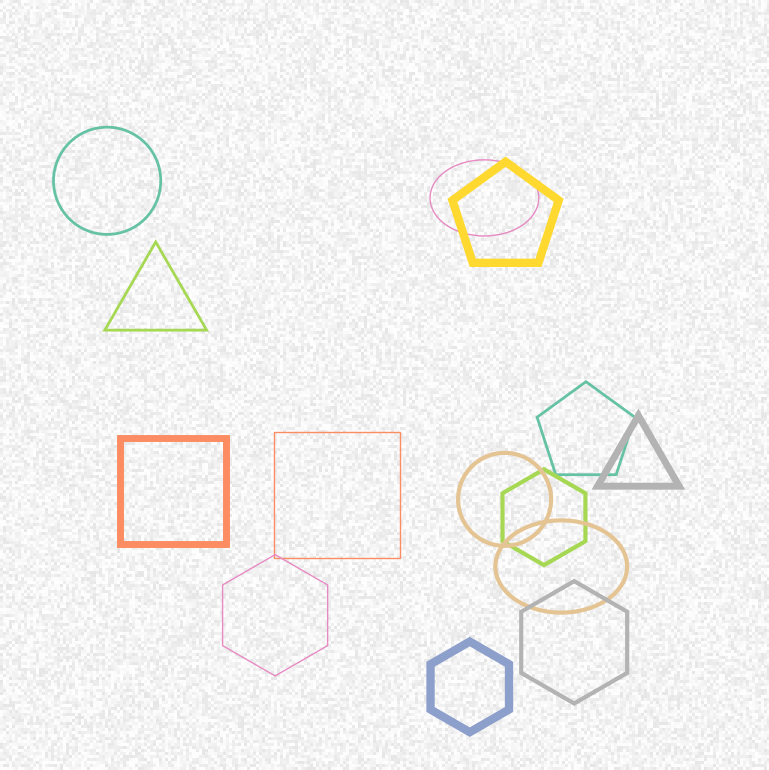[{"shape": "circle", "thickness": 1, "radius": 0.35, "center": [0.139, 0.765]}, {"shape": "pentagon", "thickness": 1, "radius": 0.33, "center": [0.761, 0.438]}, {"shape": "square", "thickness": 0.5, "radius": 0.41, "center": [0.437, 0.357]}, {"shape": "square", "thickness": 2.5, "radius": 0.34, "center": [0.225, 0.363]}, {"shape": "hexagon", "thickness": 3, "radius": 0.29, "center": [0.61, 0.108]}, {"shape": "oval", "thickness": 0.5, "radius": 0.35, "center": [0.629, 0.743]}, {"shape": "hexagon", "thickness": 0.5, "radius": 0.39, "center": [0.357, 0.201]}, {"shape": "hexagon", "thickness": 1.5, "radius": 0.31, "center": [0.706, 0.328]}, {"shape": "triangle", "thickness": 1, "radius": 0.38, "center": [0.202, 0.609]}, {"shape": "pentagon", "thickness": 3, "radius": 0.36, "center": [0.657, 0.717]}, {"shape": "circle", "thickness": 1.5, "radius": 0.3, "center": [0.655, 0.351]}, {"shape": "oval", "thickness": 1.5, "radius": 0.43, "center": [0.729, 0.264]}, {"shape": "triangle", "thickness": 2.5, "radius": 0.31, "center": [0.829, 0.399]}, {"shape": "hexagon", "thickness": 1.5, "radius": 0.4, "center": [0.746, 0.166]}]